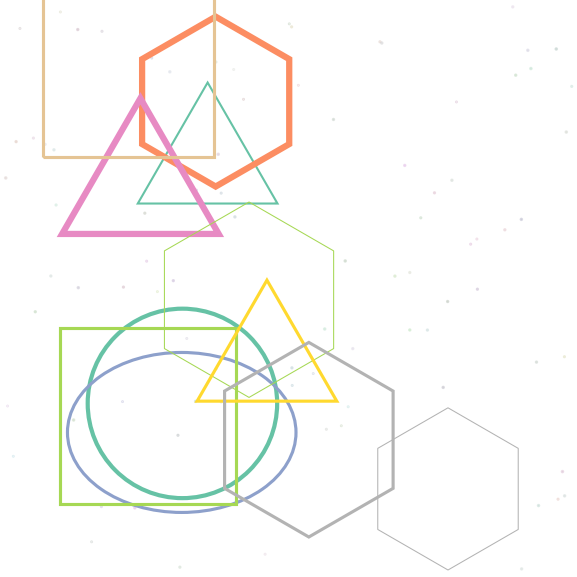[{"shape": "circle", "thickness": 2, "radius": 0.82, "center": [0.316, 0.301]}, {"shape": "triangle", "thickness": 1, "radius": 0.7, "center": [0.36, 0.717]}, {"shape": "hexagon", "thickness": 3, "radius": 0.74, "center": [0.373, 0.823]}, {"shape": "oval", "thickness": 1.5, "radius": 0.99, "center": [0.315, 0.25]}, {"shape": "triangle", "thickness": 3, "radius": 0.78, "center": [0.243, 0.672]}, {"shape": "square", "thickness": 1.5, "radius": 0.76, "center": [0.256, 0.279]}, {"shape": "hexagon", "thickness": 0.5, "radius": 0.85, "center": [0.431, 0.48]}, {"shape": "triangle", "thickness": 1.5, "radius": 0.7, "center": [0.462, 0.374]}, {"shape": "square", "thickness": 1.5, "radius": 0.74, "center": [0.223, 0.875]}, {"shape": "hexagon", "thickness": 1.5, "radius": 0.84, "center": [0.535, 0.238]}, {"shape": "hexagon", "thickness": 0.5, "radius": 0.7, "center": [0.776, 0.153]}]